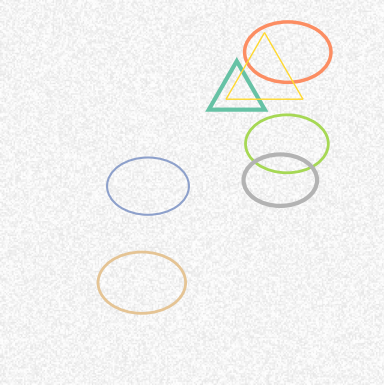[{"shape": "triangle", "thickness": 3, "radius": 0.42, "center": [0.615, 0.757]}, {"shape": "oval", "thickness": 2.5, "radius": 0.56, "center": [0.747, 0.865]}, {"shape": "oval", "thickness": 1.5, "radius": 0.53, "center": [0.384, 0.517]}, {"shape": "oval", "thickness": 2, "radius": 0.54, "center": [0.745, 0.626]}, {"shape": "triangle", "thickness": 1, "radius": 0.58, "center": [0.687, 0.8]}, {"shape": "oval", "thickness": 2, "radius": 0.57, "center": [0.368, 0.266]}, {"shape": "oval", "thickness": 3, "radius": 0.48, "center": [0.728, 0.532]}]